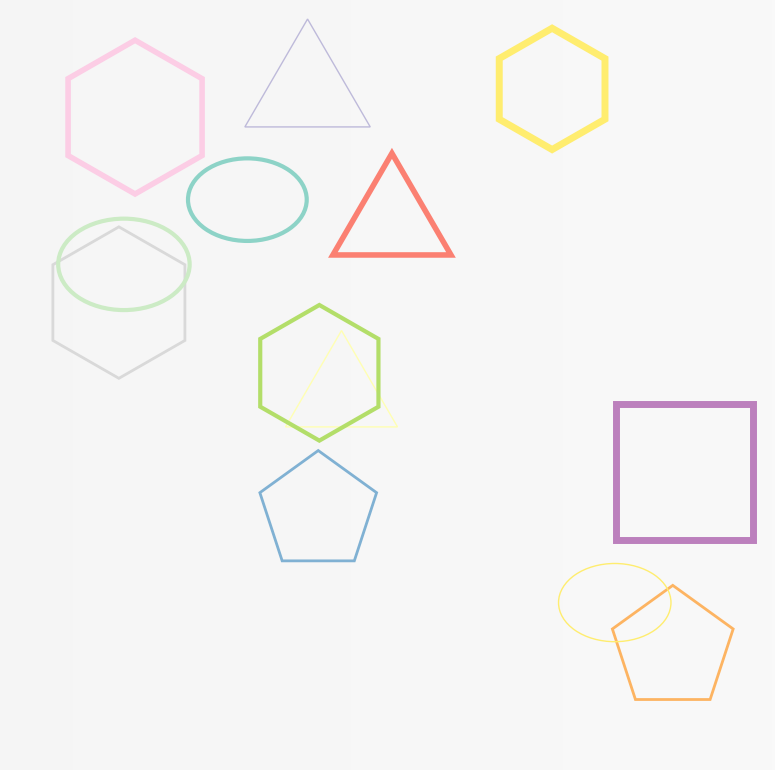[{"shape": "oval", "thickness": 1.5, "radius": 0.38, "center": [0.319, 0.741]}, {"shape": "triangle", "thickness": 0.5, "radius": 0.42, "center": [0.441, 0.487]}, {"shape": "triangle", "thickness": 0.5, "radius": 0.47, "center": [0.397, 0.882]}, {"shape": "triangle", "thickness": 2, "radius": 0.44, "center": [0.506, 0.713]}, {"shape": "pentagon", "thickness": 1, "radius": 0.4, "center": [0.411, 0.336]}, {"shape": "pentagon", "thickness": 1, "radius": 0.41, "center": [0.868, 0.158]}, {"shape": "hexagon", "thickness": 1.5, "radius": 0.44, "center": [0.412, 0.516]}, {"shape": "hexagon", "thickness": 2, "radius": 0.5, "center": [0.174, 0.848]}, {"shape": "hexagon", "thickness": 1, "radius": 0.49, "center": [0.153, 0.607]}, {"shape": "square", "thickness": 2.5, "radius": 0.44, "center": [0.884, 0.386]}, {"shape": "oval", "thickness": 1.5, "radius": 0.42, "center": [0.16, 0.657]}, {"shape": "oval", "thickness": 0.5, "radius": 0.36, "center": [0.793, 0.217]}, {"shape": "hexagon", "thickness": 2.5, "radius": 0.39, "center": [0.712, 0.885]}]